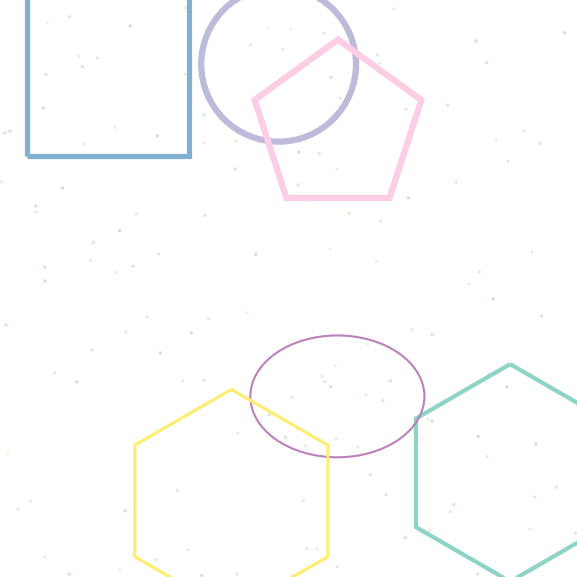[{"shape": "hexagon", "thickness": 2, "radius": 0.94, "center": [0.883, 0.18]}, {"shape": "circle", "thickness": 3, "radius": 0.67, "center": [0.482, 0.888]}, {"shape": "square", "thickness": 2.5, "radius": 0.7, "center": [0.187, 0.869]}, {"shape": "pentagon", "thickness": 3, "radius": 0.76, "center": [0.585, 0.779]}, {"shape": "oval", "thickness": 1, "radius": 0.75, "center": [0.584, 0.313]}, {"shape": "hexagon", "thickness": 1.5, "radius": 0.97, "center": [0.401, 0.132]}]